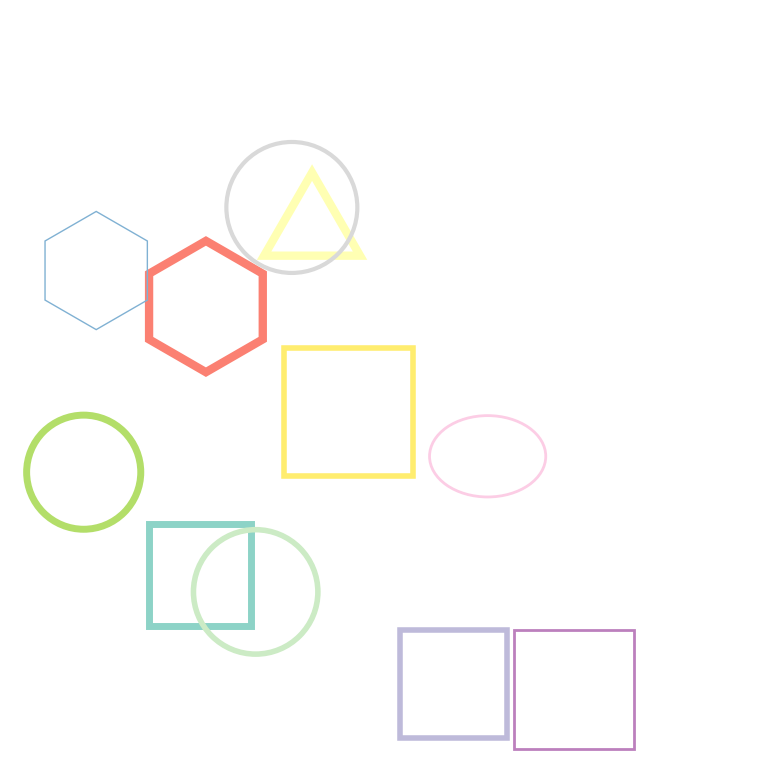[{"shape": "square", "thickness": 2.5, "radius": 0.33, "center": [0.26, 0.253]}, {"shape": "triangle", "thickness": 3, "radius": 0.36, "center": [0.405, 0.704]}, {"shape": "square", "thickness": 2, "radius": 0.35, "center": [0.589, 0.112]}, {"shape": "hexagon", "thickness": 3, "radius": 0.43, "center": [0.267, 0.602]}, {"shape": "hexagon", "thickness": 0.5, "radius": 0.38, "center": [0.125, 0.649]}, {"shape": "circle", "thickness": 2.5, "radius": 0.37, "center": [0.109, 0.387]}, {"shape": "oval", "thickness": 1, "radius": 0.38, "center": [0.633, 0.407]}, {"shape": "circle", "thickness": 1.5, "radius": 0.43, "center": [0.379, 0.731]}, {"shape": "square", "thickness": 1, "radius": 0.39, "center": [0.746, 0.105]}, {"shape": "circle", "thickness": 2, "radius": 0.4, "center": [0.332, 0.231]}, {"shape": "square", "thickness": 2, "radius": 0.42, "center": [0.453, 0.465]}]